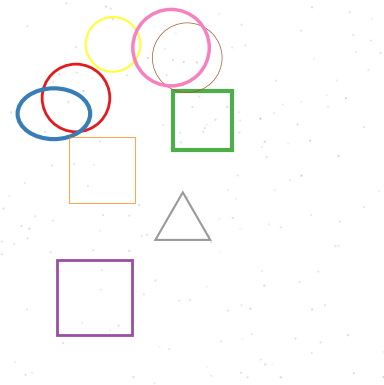[{"shape": "circle", "thickness": 2, "radius": 0.44, "center": [0.197, 0.746]}, {"shape": "oval", "thickness": 3, "radius": 0.47, "center": [0.14, 0.705]}, {"shape": "square", "thickness": 3, "radius": 0.38, "center": [0.526, 0.688]}, {"shape": "square", "thickness": 2, "radius": 0.49, "center": [0.245, 0.228]}, {"shape": "square", "thickness": 0.5, "radius": 0.43, "center": [0.265, 0.558]}, {"shape": "circle", "thickness": 1.5, "radius": 0.35, "center": [0.294, 0.885]}, {"shape": "circle", "thickness": 0.5, "radius": 0.45, "center": [0.486, 0.85]}, {"shape": "circle", "thickness": 2.5, "radius": 0.5, "center": [0.444, 0.876]}, {"shape": "triangle", "thickness": 1.5, "radius": 0.41, "center": [0.475, 0.418]}]